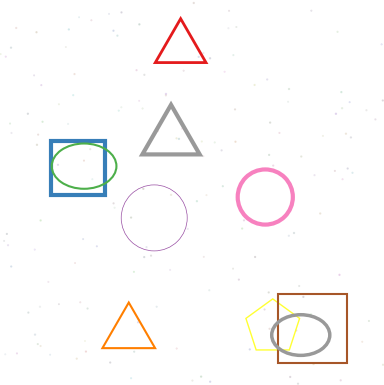[{"shape": "triangle", "thickness": 2, "radius": 0.38, "center": [0.469, 0.875]}, {"shape": "square", "thickness": 3, "radius": 0.35, "center": [0.202, 0.563]}, {"shape": "oval", "thickness": 1.5, "radius": 0.42, "center": [0.218, 0.568]}, {"shape": "circle", "thickness": 0.5, "radius": 0.43, "center": [0.401, 0.434]}, {"shape": "triangle", "thickness": 1.5, "radius": 0.39, "center": [0.334, 0.135]}, {"shape": "pentagon", "thickness": 1, "radius": 0.37, "center": [0.708, 0.15]}, {"shape": "square", "thickness": 1.5, "radius": 0.45, "center": [0.811, 0.146]}, {"shape": "circle", "thickness": 3, "radius": 0.36, "center": [0.689, 0.488]}, {"shape": "oval", "thickness": 2.5, "radius": 0.38, "center": [0.781, 0.13]}, {"shape": "triangle", "thickness": 3, "radius": 0.43, "center": [0.444, 0.642]}]